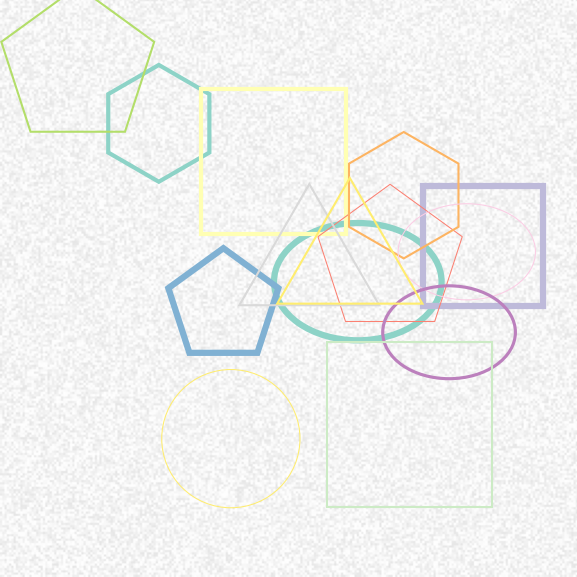[{"shape": "hexagon", "thickness": 2, "radius": 0.51, "center": [0.275, 0.786]}, {"shape": "oval", "thickness": 3, "radius": 0.73, "center": [0.62, 0.511]}, {"shape": "square", "thickness": 2, "radius": 0.63, "center": [0.473, 0.72]}, {"shape": "square", "thickness": 3, "radius": 0.52, "center": [0.836, 0.573]}, {"shape": "pentagon", "thickness": 0.5, "radius": 0.66, "center": [0.676, 0.549]}, {"shape": "pentagon", "thickness": 3, "radius": 0.5, "center": [0.387, 0.469]}, {"shape": "hexagon", "thickness": 1, "radius": 0.55, "center": [0.699, 0.661]}, {"shape": "pentagon", "thickness": 1, "radius": 0.7, "center": [0.135, 0.884]}, {"shape": "oval", "thickness": 0.5, "radius": 0.59, "center": [0.808, 0.563]}, {"shape": "triangle", "thickness": 1, "radius": 0.7, "center": [0.536, 0.541]}, {"shape": "oval", "thickness": 1.5, "radius": 0.57, "center": [0.778, 0.424]}, {"shape": "square", "thickness": 1, "radius": 0.71, "center": [0.709, 0.264]}, {"shape": "circle", "thickness": 0.5, "radius": 0.6, "center": [0.4, 0.24]}, {"shape": "triangle", "thickness": 1, "radius": 0.73, "center": [0.606, 0.546]}]